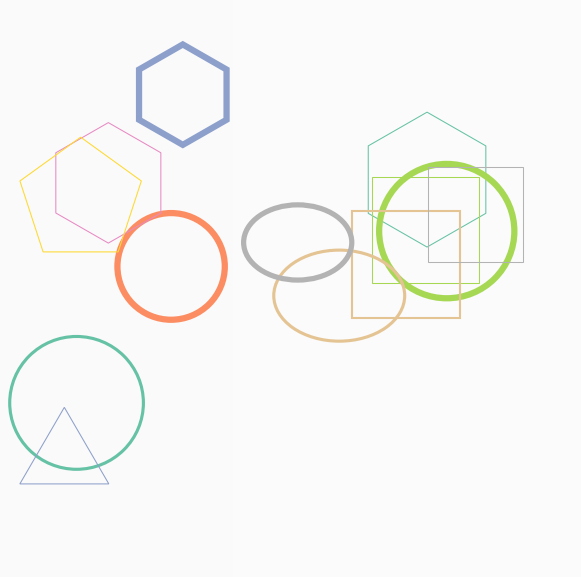[{"shape": "hexagon", "thickness": 0.5, "radius": 0.58, "center": [0.735, 0.688]}, {"shape": "circle", "thickness": 1.5, "radius": 0.57, "center": [0.132, 0.301]}, {"shape": "circle", "thickness": 3, "radius": 0.46, "center": [0.294, 0.538]}, {"shape": "triangle", "thickness": 0.5, "radius": 0.44, "center": [0.111, 0.205]}, {"shape": "hexagon", "thickness": 3, "radius": 0.43, "center": [0.314, 0.835]}, {"shape": "hexagon", "thickness": 0.5, "radius": 0.52, "center": [0.186, 0.682]}, {"shape": "circle", "thickness": 3, "radius": 0.58, "center": [0.769, 0.599]}, {"shape": "square", "thickness": 0.5, "radius": 0.46, "center": [0.732, 0.601]}, {"shape": "pentagon", "thickness": 0.5, "radius": 0.55, "center": [0.139, 0.652]}, {"shape": "square", "thickness": 1, "radius": 0.46, "center": [0.699, 0.542]}, {"shape": "oval", "thickness": 1.5, "radius": 0.56, "center": [0.584, 0.487]}, {"shape": "square", "thickness": 0.5, "radius": 0.41, "center": [0.818, 0.628]}, {"shape": "oval", "thickness": 2.5, "radius": 0.47, "center": [0.512, 0.579]}]